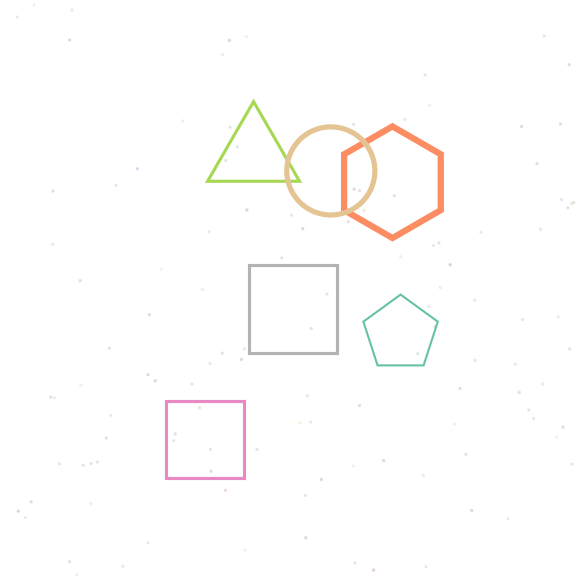[{"shape": "pentagon", "thickness": 1, "radius": 0.34, "center": [0.694, 0.421]}, {"shape": "hexagon", "thickness": 3, "radius": 0.48, "center": [0.68, 0.684]}, {"shape": "square", "thickness": 1.5, "radius": 0.34, "center": [0.355, 0.238]}, {"shape": "triangle", "thickness": 1.5, "radius": 0.46, "center": [0.439, 0.731]}, {"shape": "circle", "thickness": 2.5, "radius": 0.38, "center": [0.573, 0.703]}, {"shape": "square", "thickness": 1.5, "radius": 0.38, "center": [0.508, 0.463]}]